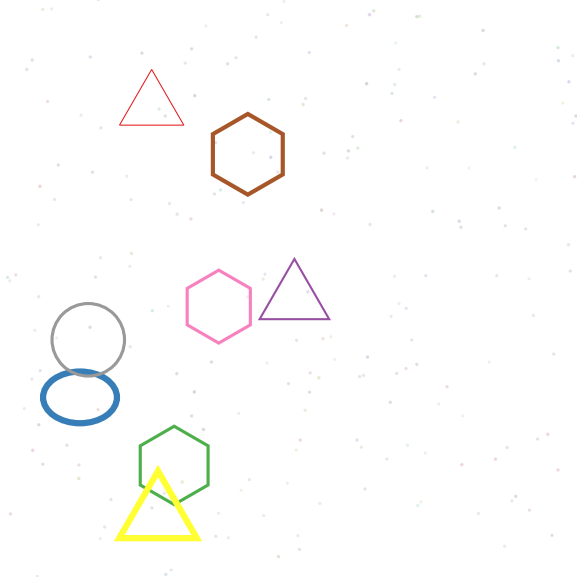[{"shape": "triangle", "thickness": 0.5, "radius": 0.32, "center": [0.263, 0.815]}, {"shape": "oval", "thickness": 3, "radius": 0.32, "center": [0.139, 0.311]}, {"shape": "hexagon", "thickness": 1.5, "radius": 0.34, "center": [0.302, 0.193]}, {"shape": "triangle", "thickness": 1, "radius": 0.35, "center": [0.51, 0.481]}, {"shape": "triangle", "thickness": 3, "radius": 0.39, "center": [0.274, 0.106]}, {"shape": "hexagon", "thickness": 2, "radius": 0.35, "center": [0.429, 0.732]}, {"shape": "hexagon", "thickness": 1.5, "radius": 0.32, "center": [0.379, 0.468]}, {"shape": "circle", "thickness": 1.5, "radius": 0.31, "center": [0.153, 0.411]}]